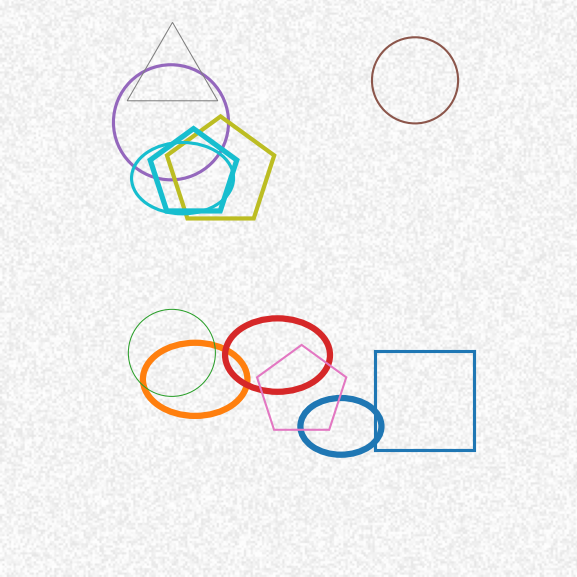[{"shape": "oval", "thickness": 3, "radius": 0.35, "center": [0.59, 0.261]}, {"shape": "square", "thickness": 1.5, "radius": 0.43, "center": [0.734, 0.306]}, {"shape": "oval", "thickness": 3, "radius": 0.45, "center": [0.338, 0.342]}, {"shape": "circle", "thickness": 0.5, "radius": 0.38, "center": [0.298, 0.388]}, {"shape": "oval", "thickness": 3, "radius": 0.45, "center": [0.481, 0.384]}, {"shape": "circle", "thickness": 1.5, "radius": 0.5, "center": [0.296, 0.787]}, {"shape": "circle", "thickness": 1, "radius": 0.37, "center": [0.719, 0.86]}, {"shape": "pentagon", "thickness": 1, "radius": 0.41, "center": [0.522, 0.321]}, {"shape": "triangle", "thickness": 0.5, "radius": 0.45, "center": [0.299, 0.87]}, {"shape": "pentagon", "thickness": 2, "radius": 0.49, "center": [0.382, 0.7]}, {"shape": "oval", "thickness": 1.5, "radius": 0.44, "center": [0.316, 0.691]}, {"shape": "pentagon", "thickness": 2.5, "radius": 0.39, "center": [0.335, 0.698]}]